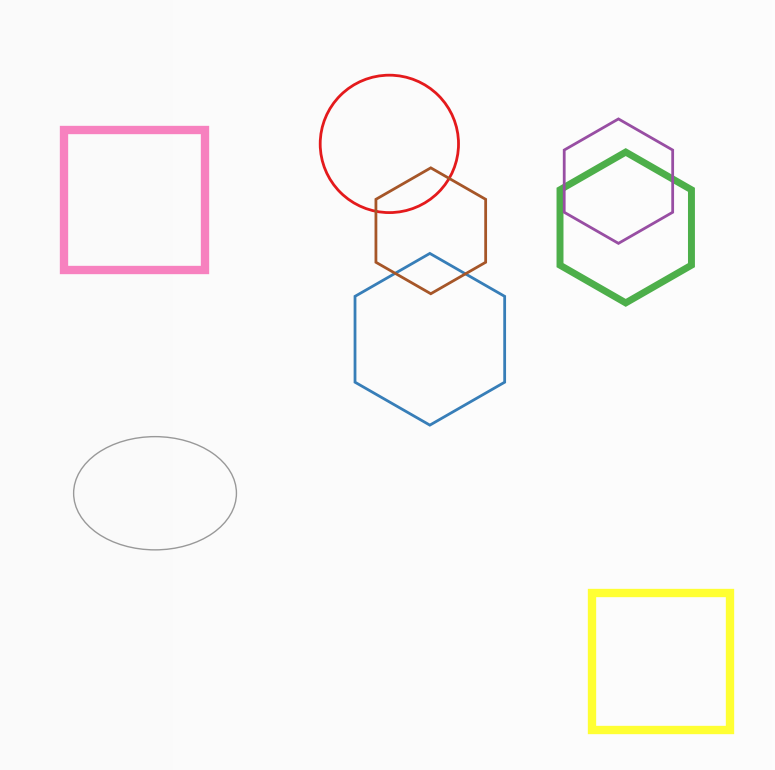[{"shape": "circle", "thickness": 1, "radius": 0.45, "center": [0.502, 0.813]}, {"shape": "hexagon", "thickness": 1, "radius": 0.56, "center": [0.555, 0.559]}, {"shape": "hexagon", "thickness": 2.5, "radius": 0.49, "center": [0.807, 0.705]}, {"shape": "hexagon", "thickness": 1, "radius": 0.4, "center": [0.798, 0.765]}, {"shape": "square", "thickness": 3, "radius": 0.45, "center": [0.853, 0.141]}, {"shape": "hexagon", "thickness": 1, "radius": 0.41, "center": [0.556, 0.7]}, {"shape": "square", "thickness": 3, "radius": 0.45, "center": [0.173, 0.74]}, {"shape": "oval", "thickness": 0.5, "radius": 0.53, "center": [0.2, 0.359]}]